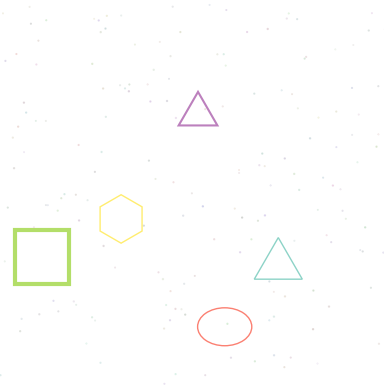[{"shape": "triangle", "thickness": 1, "radius": 0.36, "center": [0.723, 0.311]}, {"shape": "oval", "thickness": 1, "radius": 0.35, "center": [0.584, 0.151]}, {"shape": "square", "thickness": 3, "radius": 0.35, "center": [0.109, 0.333]}, {"shape": "triangle", "thickness": 1.5, "radius": 0.29, "center": [0.514, 0.703]}, {"shape": "hexagon", "thickness": 1, "radius": 0.31, "center": [0.315, 0.431]}]